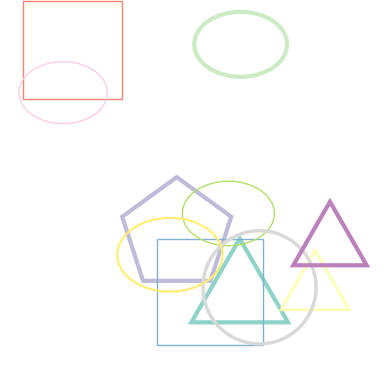[{"shape": "triangle", "thickness": 3, "radius": 0.72, "center": [0.623, 0.235]}, {"shape": "triangle", "thickness": 2, "radius": 0.51, "center": [0.818, 0.247]}, {"shape": "pentagon", "thickness": 3, "radius": 0.74, "center": [0.459, 0.391]}, {"shape": "square", "thickness": 1, "radius": 0.64, "center": [0.188, 0.871]}, {"shape": "square", "thickness": 1, "radius": 0.69, "center": [0.545, 0.241]}, {"shape": "oval", "thickness": 1, "radius": 0.6, "center": [0.593, 0.446]}, {"shape": "oval", "thickness": 1, "radius": 0.57, "center": [0.164, 0.759]}, {"shape": "circle", "thickness": 2.5, "radius": 0.73, "center": [0.674, 0.254]}, {"shape": "triangle", "thickness": 3, "radius": 0.55, "center": [0.857, 0.366]}, {"shape": "oval", "thickness": 3, "radius": 0.6, "center": [0.625, 0.885]}, {"shape": "oval", "thickness": 1.5, "radius": 0.68, "center": [0.441, 0.338]}]